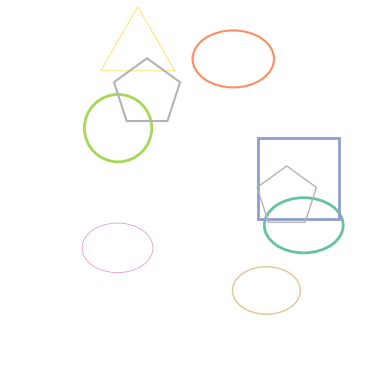[{"shape": "oval", "thickness": 2, "radius": 0.51, "center": [0.789, 0.415]}, {"shape": "oval", "thickness": 1.5, "radius": 0.53, "center": [0.606, 0.847]}, {"shape": "square", "thickness": 2, "radius": 0.53, "center": [0.776, 0.536]}, {"shape": "oval", "thickness": 0.5, "radius": 0.46, "center": [0.305, 0.356]}, {"shape": "circle", "thickness": 2, "radius": 0.44, "center": [0.307, 0.667]}, {"shape": "triangle", "thickness": 0.5, "radius": 0.56, "center": [0.358, 0.872]}, {"shape": "oval", "thickness": 1, "radius": 0.44, "center": [0.692, 0.245]}, {"shape": "pentagon", "thickness": 1.5, "radius": 0.45, "center": [0.382, 0.759]}, {"shape": "pentagon", "thickness": 1, "radius": 0.4, "center": [0.745, 0.488]}]